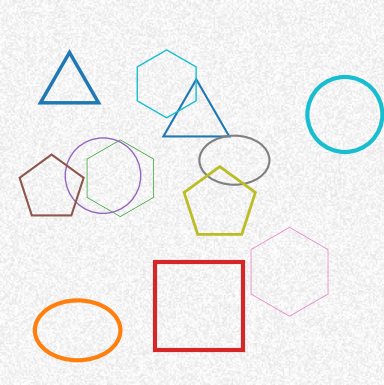[{"shape": "triangle", "thickness": 1.5, "radius": 0.49, "center": [0.51, 0.695]}, {"shape": "triangle", "thickness": 2.5, "radius": 0.44, "center": [0.181, 0.777]}, {"shape": "oval", "thickness": 3, "radius": 0.56, "center": [0.202, 0.142]}, {"shape": "hexagon", "thickness": 0.5, "radius": 0.5, "center": [0.312, 0.537]}, {"shape": "square", "thickness": 3, "radius": 0.57, "center": [0.516, 0.206]}, {"shape": "circle", "thickness": 1, "radius": 0.49, "center": [0.267, 0.544]}, {"shape": "pentagon", "thickness": 1.5, "radius": 0.44, "center": [0.134, 0.511]}, {"shape": "hexagon", "thickness": 0.5, "radius": 0.58, "center": [0.752, 0.294]}, {"shape": "oval", "thickness": 1.5, "radius": 0.46, "center": [0.609, 0.584]}, {"shape": "pentagon", "thickness": 2, "radius": 0.49, "center": [0.571, 0.47]}, {"shape": "hexagon", "thickness": 1, "radius": 0.44, "center": [0.433, 0.782]}, {"shape": "circle", "thickness": 3, "radius": 0.49, "center": [0.896, 0.703]}]